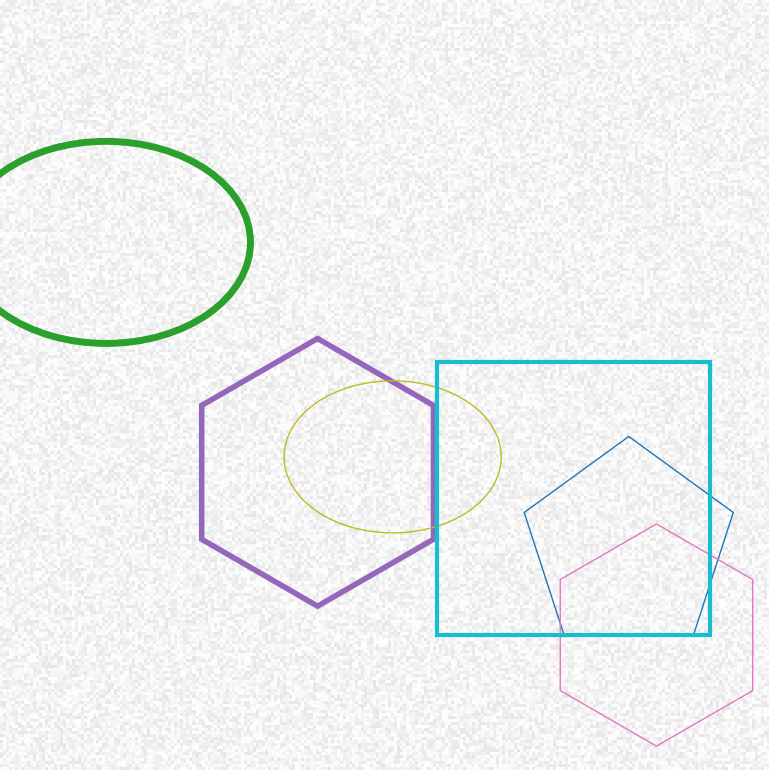[{"shape": "pentagon", "thickness": 0.5, "radius": 0.71, "center": [0.817, 0.29]}, {"shape": "oval", "thickness": 2.5, "radius": 0.94, "center": [0.138, 0.685]}, {"shape": "hexagon", "thickness": 2, "radius": 0.87, "center": [0.412, 0.387]}, {"shape": "hexagon", "thickness": 0.5, "radius": 0.72, "center": [0.853, 0.175]}, {"shape": "oval", "thickness": 0.5, "radius": 0.71, "center": [0.51, 0.407]}, {"shape": "square", "thickness": 1.5, "radius": 0.89, "center": [0.745, 0.353]}]